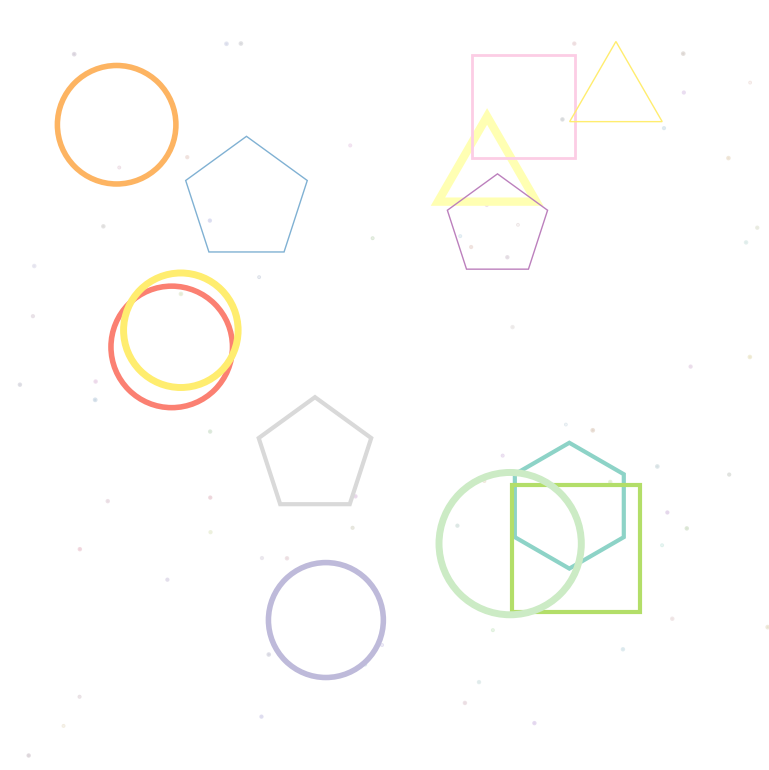[{"shape": "hexagon", "thickness": 1.5, "radius": 0.41, "center": [0.739, 0.343]}, {"shape": "triangle", "thickness": 3, "radius": 0.37, "center": [0.633, 0.775]}, {"shape": "circle", "thickness": 2, "radius": 0.37, "center": [0.423, 0.195]}, {"shape": "circle", "thickness": 2, "radius": 0.39, "center": [0.223, 0.549]}, {"shape": "pentagon", "thickness": 0.5, "radius": 0.42, "center": [0.32, 0.74]}, {"shape": "circle", "thickness": 2, "radius": 0.38, "center": [0.151, 0.838]}, {"shape": "square", "thickness": 1.5, "radius": 0.41, "center": [0.748, 0.288]}, {"shape": "square", "thickness": 1, "radius": 0.33, "center": [0.679, 0.862]}, {"shape": "pentagon", "thickness": 1.5, "radius": 0.38, "center": [0.409, 0.407]}, {"shape": "pentagon", "thickness": 0.5, "radius": 0.34, "center": [0.646, 0.706]}, {"shape": "circle", "thickness": 2.5, "radius": 0.46, "center": [0.663, 0.294]}, {"shape": "circle", "thickness": 2.5, "radius": 0.37, "center": [0.235, 0.571]}, {"shape": "triangle", "thickness": 0.5, "radius": 0.35, "center": [0.8, 0.877]}]